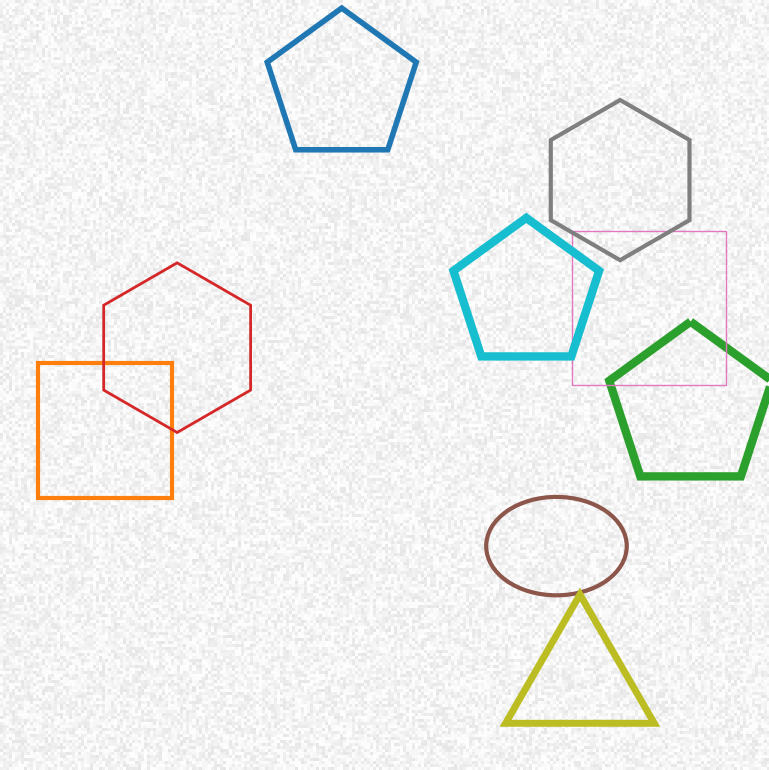[{"shape": "pentagon", "thickness": 2, "radius": 0.51, "center": [0.444, 0.888]}, {"shape": "square", "thickness": 1.5, "radius": 0.44, "center": [0.136, 0.441]}, {"shape": "pentagon", "thickness": 3, "radius": 0.56, "center": [0.897, 0.471]}, {"shape": "hexagon", "thickness": 1, "radius": 0.55, "center": [0.23, 0.548]}, {"shape": "oval", "thickness": 1.5, "radius": 0.46, "center": [0.723, 0.291]}, {"shape": "square", "thickness": 0.5, "radius": 0.5, "center": [0.843, 0.6]}, {"shape": "hexagon", "thickness": 1.5, "radius": 0.52, "center": [0.805, 0.766]}, {"shape": "triangle", "thickness": 2.5, "radius": 0.56, "center": [0.753, 0.116]}, {"shape": "pentagon", "thickness": 3, "radius": 0.5, "center": [0.683, 0.618]}]